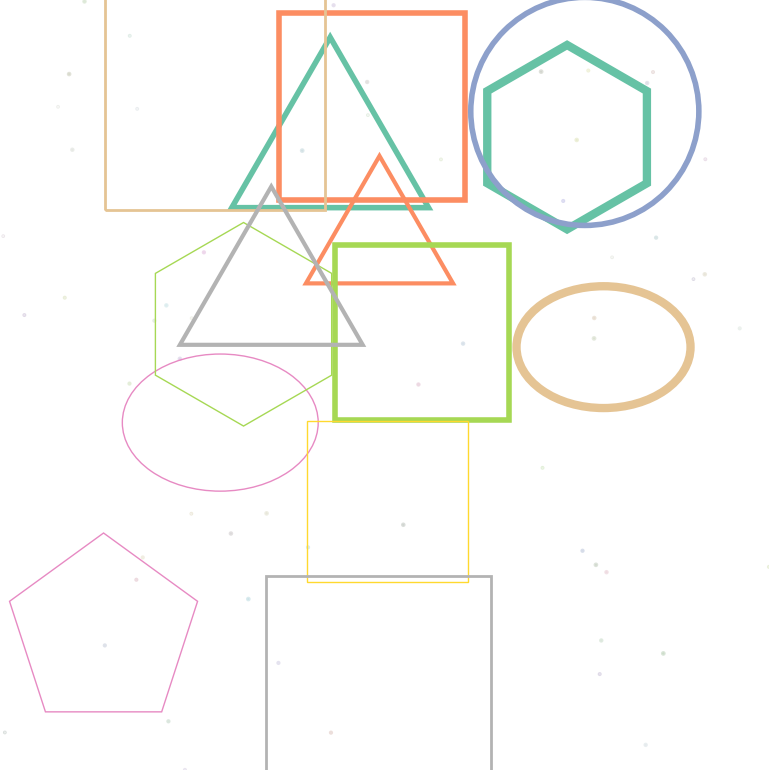[{"shape": "hexagon", "thickness": 3, "radius": 0.6, "center": [0.736, 0.822]}, {"shape": "triangle", "thickness": 2, "radius": 0.74, "center": [0.429, 0.804]}, {"shape": "triangle", "thickness": 1.5, "radius": 0.55, "center": [0.493, 0.687]}, {"shape": "square", "thickness": 2, "radius": 0.61, "center": [0.483, 0.862]}, {"shape": "circle", "thickness": 2, "radius": 0.74, "center": [0.759, 0.855]}, {"shape": "pentagon", "thickness": 0.5, "radius": 0.64, "center": [0.134, 0.179]}, {"shape": "oval", "thickness": 0.5, "radius": 0.64, "center": [0.286, 0.451]}, {"shape": "hexagon", "thickness": 0.5, "radius": 0.66, "center": [0.316, 0.579]}, {"shape": "square", "thickness": 2, "radius": 0.57, "center": [0.548, 0.568]}, {"shape": "square", "thickness": 0.5, "radius": 0.52, "center": [0.503, 0.349]}, {"shape": "square", "thickness": 1, "radius": 0.71, "center": [0.279, 0.87]}, {"shape": "oval", "thickness": 3, "radius": 0.56, "center": [0.784, 0.549]}, {"shape": "square", "thickness": 1, "radius": 0.73, "center": [0.492, 0.105]}, {"shape": "triangle", "thickness": 1.5, "radius": 0.69, "center": [0.352, 0.621]}]